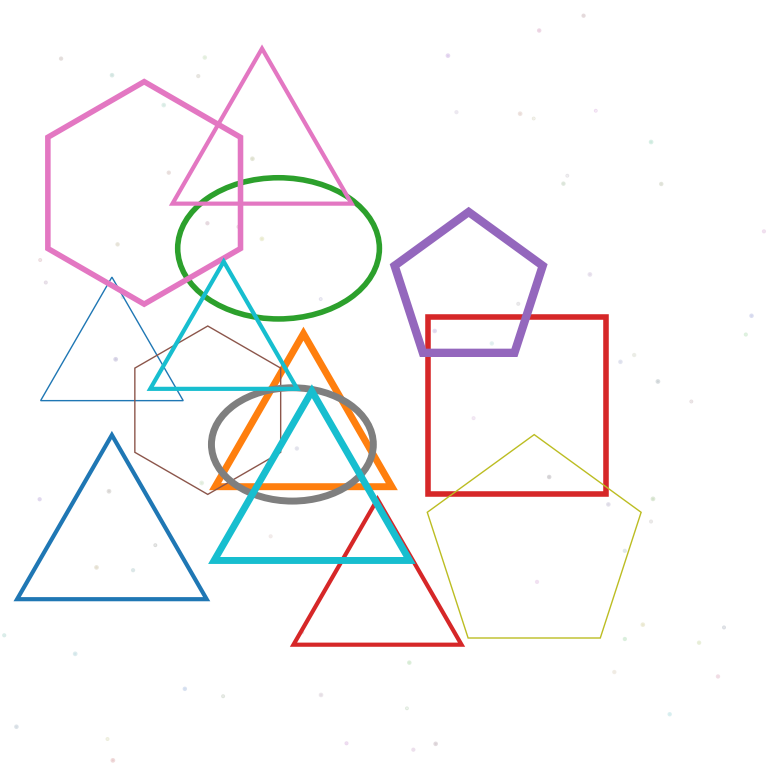[{"shape": "triangle", "thickness": 1.5, "radius": 0.71, "center": [0.145, 0.293]}, {"shape": "triangle", "thickness": 0.5, "radius": 0.53, "center": [0.145, 0.533]}, {"shape": "triangle", "thickness": 2.5, "radius": 0.66, "center": [0.394, 0.434]}, {"shape": "oval", "thickness": 2, "radius": 0.65, "center": [0.362, 0.677]}, {"shape": "triangle", "thickness": 1.5, "radius": 0.63, "center": [0.49, 0.226]}, {"shape": "square", "thickness": 2, "radius": 0.58, "center": [0.671, 0.474]}, {"shape": "pentagon", "thickness": 3, "radius": 0.51, "center": [0.609, 0.624]}, {"shape": "hexagon", "thickness": 0.5, "radius": 0.55, "center": [0.27, 0.467]}, {"shape": "triangle", "thickness": 1.5, "radius": 0.67, "center": [0.34, 0.803]}, {"shape": "hexagon", "thickness": 2, "radius": 0.72, "center": [0.187, 0.749]}, {"shape": "oval", "thickness": 2.5, "radius": 0.53, "center": [0.38, 0.423]}, {"shape": "pentagon", "thickness": 0.5, "radius": 0.73, "center": [0.694, 0.29]}, {"shape": "triangle", "thickness": 2.5, "radius": 0.73, "center": [0.405, 0.345]}, {"shape": "triangle", "thickness": 1.5, "radius": 0.55, "center": [0.291, 0.55]}]